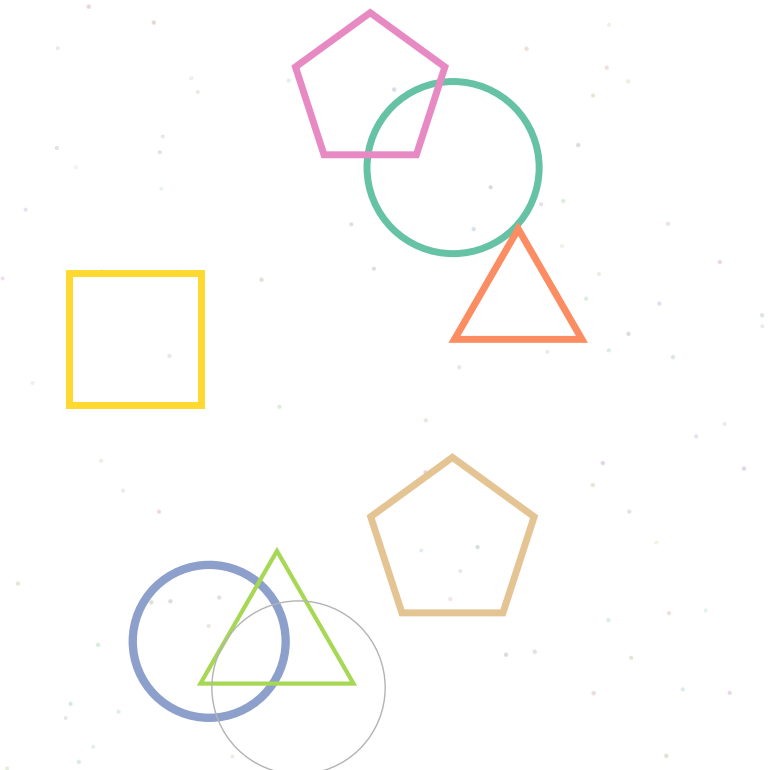[{"shape": "circle", "thickness": 2.5, "radius": 0.56, "center": [0.588, 0.782]}, {"shape": "triangle", "thickness": 2.5, "radius": 0.48, "center": [0.673, 0.607]}, {"shape": "circle", "thickness": 3, "radius": 0.5, "center": [0.272, 0.167]}, {"shape": "pentagon", "thickness": 2.5, "radius": 0.51, "center": [0.481, 0.882]}, {"shape": "triangle", "thickness": 1.5, "radius": 0.57, "center": [0.36, 0.17]}, {"shape": "square", "thickness": 2.5, "radius": 0.43, "center": [0.176, 0.56]}, {"shape": "pentagon", "thickness": 2.5, "radius": 0.56, "center": [0.588, 0.294]}, {"shape": "circle", "thickness": 0.5, "radius": 0.56, "center": [0.388, 0.107]}]